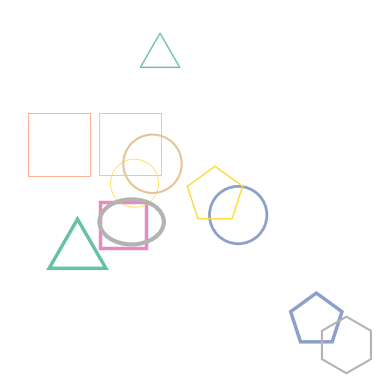[{"shape": "triangle", "thickness": 2.5, "radius": 0.43, "center": [0.201, 0.346]}, {"shape": "triangle", "thickness": 1, "radius": 0.3, "center": [0.416, 0.855]}, {"shape": "square", "thickness": 0.5, "radius": 0.4, "center": [0.153, 0.624]}, {"shape": "pentagon", "thickness": 2.5, "radius": 0.35, "center": [0.822, 0.169]}, {"shape": "circle", "thickness": 2, "radius": 0.37, "center": [0.619, 0.441]}, {"shape": "square", "thickness": 2.5, "radius": 0.3, "center": [0.319, 0.415]}, {"shape": "square", "thickness": 0.5, "radius": 0.4, "center": [0.338, 0.625]}, {"shape": "circle", "thickness": 0.5, "radius": 0.31, "center": [0.35, 0.524]}, {"shape": "pentagon", "thickness": 1, "radius": 0.38, "center": [0.558, 0.493]}, {"shape": "circle", "thickness": 1.5, "radius": 0.38, "center": [0.396, 0.575]}, {"shape": "oval", "thickness": 3, "radius": 0.42, "center": [0.342, 0.424]}, {"shape": "hexagon", "thickness": 1.5, "radius": 0.37, "center": [0.9, 0.104]}]